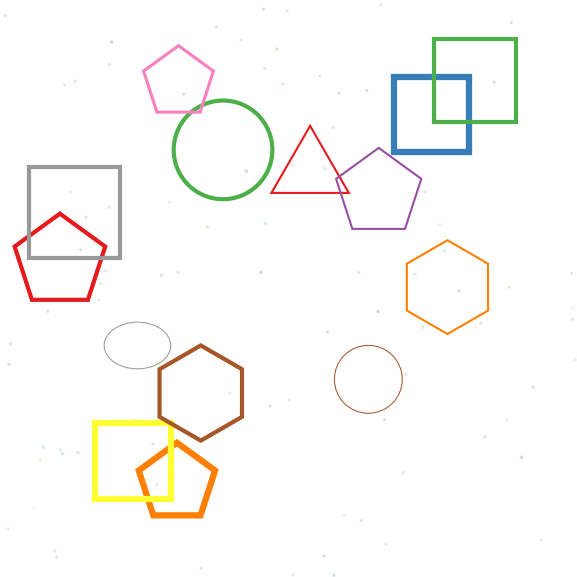[{"shape": "triangle", "thickness": 1, "radius": 0.39, "center": [0.537, 0.704]}, {"shape": "pentagon", "thickness": 2, "radius": 0.41, "center": [0.104, 0.547]}, {"shape": "square", "thickness": 3, "radius": 0.32, "center": [0.747, 0.801]}, {"shape": "circle", "thickness": 2, "radius": 0.43, "center": [0.386, 0.74]}, {"shape": "square", "thickness": 2, "radius": 0.36, "center": [0.823, 0.86]}, {"shape": "pentagon", "thickness": 1, "radius": 0.39, "center": [0.656, 0.666]}, {"shape": "pentagon", "thickness": 3, "radius": 0.35, "center": [0.306, 0.163]}, {"shape": "hexagon", "thickness": 1, "radius": 0.41, "center": [0.775, 0.502]}, {"shape": "square", "thickness": 3, "radius": 0.33, "center": [0.23, 0.201]}, {"shape": "circle", "thickness": 0.5, "radius": 0.29, "center": [0.638, 0.342]}, {"shape": "hexagon", "thickness": 2, "radius": 0.41, "center": [0.348, 0.319]}, {"shape": "pentagon", "thickness": 1.5, "radius": 0.32, "center": [0.309, 0.856]}, {"shape": "oval", "thickness": 0.5, "radius": 0.29, "center": [0.238, 0.401]}, {"shape": "square", "thickness": 2, "radius": 0.39, "center": [0.129, 0.631]}]